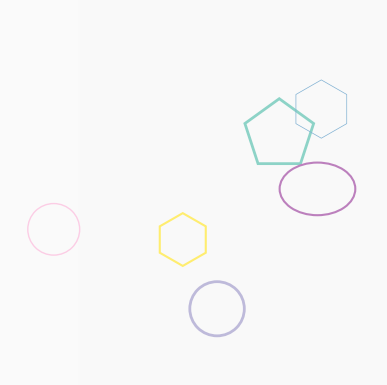[{"shape": "pentagon", "thickness": 2, "radius": 0.47, "center": [0.721, 0.65]}, {"shape": "circle", "thickness": 2, "radius": 0.35, "center": [0.56, 0.198]}, {"shape": "hexagon", "thickness": 0.5, "radius": 0.38, "center": [0.829, 0.717]}, {"shape": "circle", "thickness": 1, "radius": 0.33, "center": [0.139, 0.404]}, {"shape": "oval", "thickness": 1.5, "radius": 0.49, "center": [0.819, 0.509]}, {"shape": "hexagon", "thickness": 1.5, "radius": 0.34, "center": [0.472, 0.378]}]